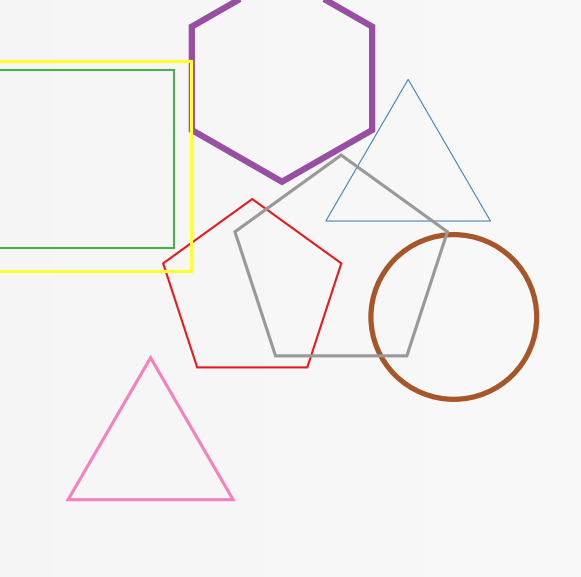[{"shape": "pentagon", "thickness": 1, "radius": 0.81, "center": [0.434, 0.493]}, {"shape": "triangle", "thickness": 0.5, "radius": 0.82, "center": [0.702, 0.698]}, {"shape": "square", "thickness": 1, "radius": 0.77, "center": [0.145, 0.723]}, {"shape": "hexagon", "thickness": 3, "radius": 0.9, "center": [0.485, 0.864]}, {"shape": "square", "thickness": 1.5, "radius": 0.91, "center": [0.147, 0.711]}, {"shape": "circle", "thickness": 2.5, "radius": 0.71, "center": [0.781, 0.45]}, {"shape": "triangle", "thickness": 1.5, "radius": 0.82, "center": [0.259, 0.216]}, {"shape": "pentagon", "thickness": 1.5, "radius": 0.96, "center": [0.587, 0.538]}]